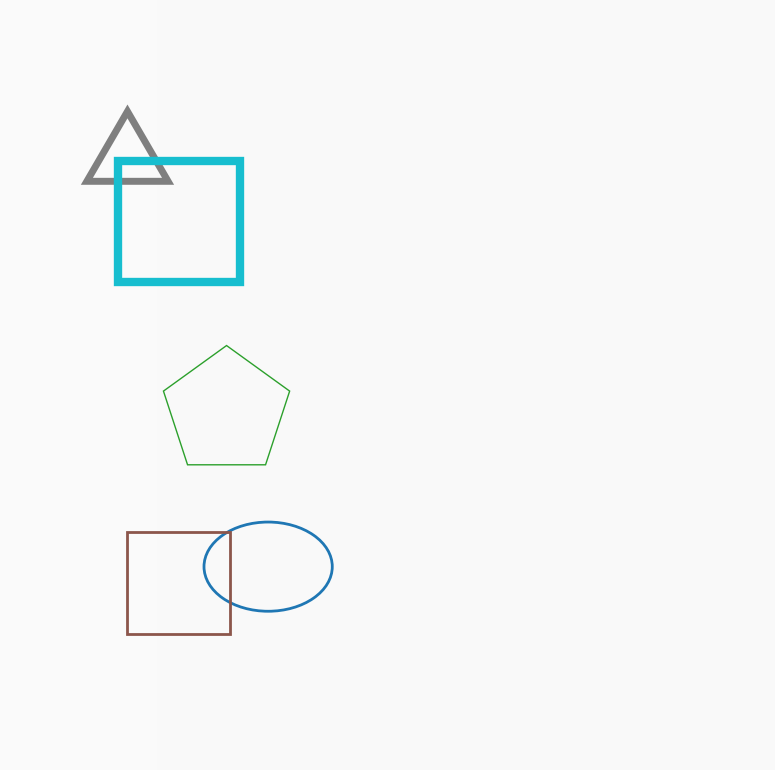[{"shape": "oval", "thickness": 1, "radius": 0.41, "center": [0.346, 0.264]}, {"shape": "pentagon", "thickness": 0.5, "radius": 0.43, "center": [0.292, 0.466]}, {"shape": "square", "thickness": 1, "radius": 0.33, "center": [0.231, 0.243]}, {"shape": "triangle", "thickness": 2.5, "radius": 0.3, "center": [0.164, 0.795]}, {"shape": "square", "thickness": 3, "radius": 0.39, "center": [0.231, 0.712]}]